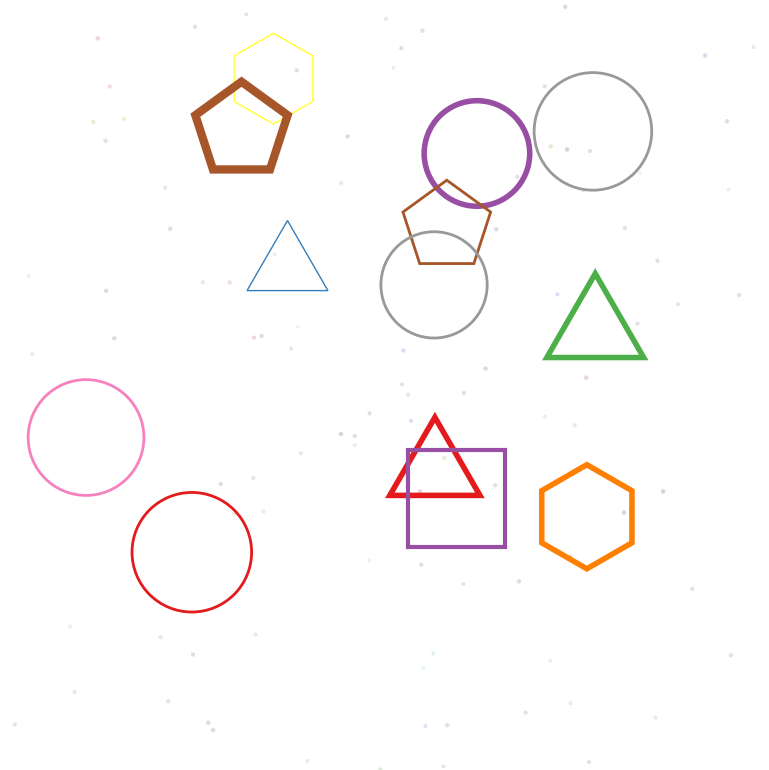[{"shape": "triangle", "thickness": 2, "radius": 0.34, "center": [0.565, 0.39]}, {"shape": "circle", "thickness": 1, "radius": 0.39, "center": [0.249, 0.283]}, {"shape": "triangle", "thickness": 0.5, "radius": 0.3, "center": [0.373, 0.653]}, {"shape": "triangle", "thickness": 2, "radius": 0.36, "center": [0.773, 0.572]}, {"shape": "circle", "thickness": 2, "radius": 0.34, "center": [0.619, 0.801]}, {"shape": "square", "thickness": 1.5, "radius": 0.31, "center": [0.593, 0.353]}, {"shape": "hexagon", "thickness": 2, "radius": 0.34, "center": [0.762, 0.329]}, {"shape": "hexagon", "thickness": 0.5, "radius": 0.3, "center": [0.355, 0.898]}, {"shape": "pentagon", "thickness": 3, "radius": 0.32, "center": [0.314, 0.831]}, {"shape": "pentagon", "thickness": 1, "radius": 0.3, "center": [0.58, 0.706]}, {"shape": "circle", "thickness": 1, "radius": 0.38, "center": [0.112, 0.432]}, {"shape": "circle", "thickness": 1, "radius": 0.35, "center": [0.564, 0.63]}, {"shape": "circle", "thickness": 1, "radius": 0.38, "center": [0.77, 0.829]}]